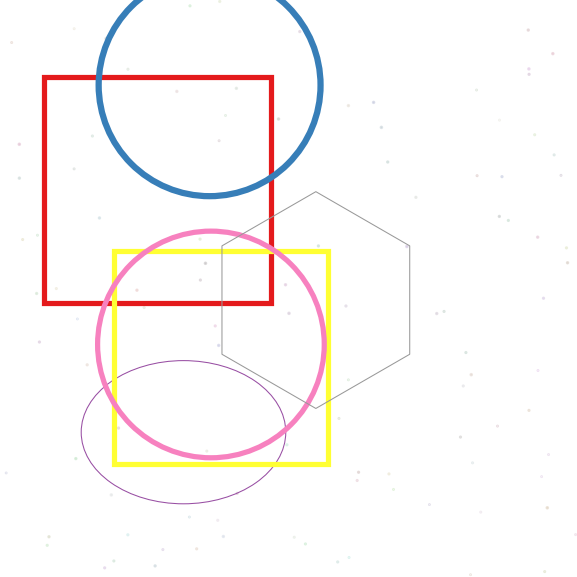[{"shape": "square", "thickness": 2.5, "radius": 0.98, "center": [0.272, 0.67]}, {"shape": "circle", "thickness": 3, "radius": 0.96, "center": [0.363, 0.852]}, {"shape": "oval", "thickness": 0.5, "radius": 0.89, "center": [0.318, 0.251]}, {"shape": "square", "thickness": 2.5, "radius": 0.93, "center": [0.382, 0.38]}, {"shape": "circle", "thickness": 2.5, "radius": 0.98, "center": [0.365, 0.403]}, {"shape": "hexagon", "thickness": 0.5, "radius": 0.94, "center": [0.547, 0.48]}]